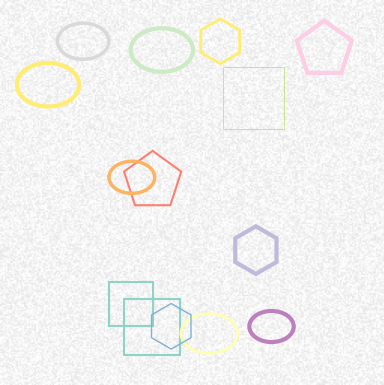[{"shape": "square", "thickness": 1.5, "radius": 0.36, "center": [0.395, 0.15]}, {"shape": "square", "thickness": 1.5, "radius": 0.29, "center": [0.341, 0.211]}, {"shape": "oval", "thickness": 2, "radius": 0.37, "center": [0.543, 0.134]}, {"shape": "hexagon", "thickness": 3, "radius": 0.31, "center": [0.665, 0.35]}, {"shape": "pentagon", "thickness": 1.5, "radius": 0.39, "center": [0.396, 0.53]}, {"shape": "hexagon", "thickness": 1, "radius": 0.3, "center": [0.445, 0.152]}, {"shape": "oval", "thickness": 2.5, "radius": 0.3, "center": [0.342, 0.539]}, {"shape": "square", "thickness": 0.5, "radius": 0.4, "center": [0.658, 0.745]}, {"shape": "pentagon", "thickness": 3, "radius": 0.37, "center": [0.842, 0.871]}, {"shape": "oval", "thickness": 2.5, "radius": 0.33, "center": [0.216, 0.893]}, {"shape": "oval", "thickness": 3, "radius": 0.29, "center": [0.705, 0.152]}, {"shape": "oval", "thickness": 3, "radius": 0.4, "center": [0.42, 0.87]}, {"shape": "hexagon", "thickness": 2, "radius": 0.29, "center": [0.572, 0.893]}, {"shape": "oval", "thickness": 3, "radius": 0.4, "center": [0.125, 0.78]}]